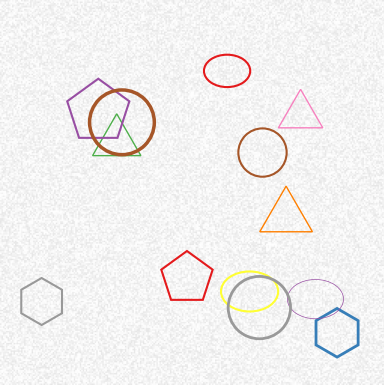[{"shape": "pentagon", "thickness": 1.5, "radius": 0.35, "center": [0.486, 0.278]}, {"shape": "oval", "thickness": 1.5, "radius": 0.3, "center": [0.59, 0.816]}, {"shape": "hexagon", "thickness": 2, "radius": 0.32, "center": [0.876, 0.136]}, {"shape": "triangle", "thickness": 1, "radius": 0.36, "center": [0.303, 0.632]}, {"shape": "oval", "thickness": 0.5, "radius": 0.36, "center": [0.819, 0.223]}, {"shape": "pentagon", "thickness": 1.5, "radius": 0.42, "center": [0.255, 0.711]}, {"shape": "triangle", "thickness": 1, "radius": 0.39, "center": [0.743, 0.437]}, {"shape": "oval", "thickness": 1.5, "radius": 0.37, "center": [0.648, 0.243]}, {"shape": "circle", "thickness": 2.5, "radius": 0.42, "center": [0.317, 0.682]}, {"shape": "circle", "thickness": 1.5, "radius": 0.31, "center": [0.682, 0.604]}, {"shape": "triangle", "thickness": 1, "radius": 0.33, "center": [0.781, 0.701]}, {"shape": "hexagon", "thickness": 1.5, "radius": 0.31, "center": [0.108, 0.217]}, {"shape": "circle", "thickness": 2, "radius": 0.4, "center": [0.674, 0.201]}]